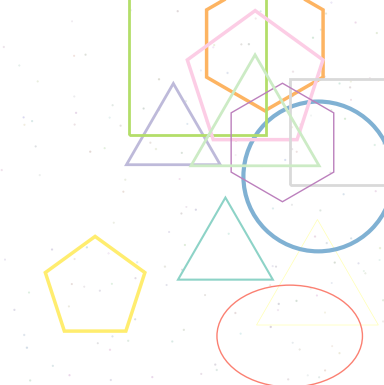[{"shape": "triangle", "thickness": 1.5, "radius": 0.71, "center": [0.586, 0.345]}, {"shape": "triangle", "thickness": 0.5, "radius": 0.91, "center": [0.824, 0.247]}, {"shape": "triangle", "thickness": 2, "radius": 0.7, "center": [0.45, 0.642]}, {"shape": "oval", "thickness": 1, "radius": 0.94, "center": [0.752, 0.127]}, {"shape": "circle", "thickness": 3, "radius": 0.97, "center": [0.827, 0.542]}, {"shape": "hexagon", "thickness": 2.5, "radius": 0.87, "center": [0.688, 0.887]}, {"shape": "square", "thickness": 2, "radius": 0.89, "center": [0.513, 0.828]}, {"shape": "pentagon", "thickness": 2.5, "radius": 0.93, "center": [0.663, 0.787]}, {"shape": "square", "thickness": 2, "radius": 0.69, "center": [0.891, 0.657]}, {"shape": "hexagon", "thickness": 1, "radius": 0.77, "center": [0.734, 0.63]}, {"shape": "triangle", "thickness": 2, "radius": 0.96, "center": [0.662, 0.665]}, {"shape": "pentagon", "thickness": 2.5, "radius": 0.68, "center": [0.247, 0.25]}]